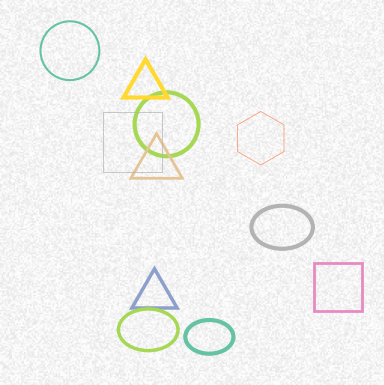[{"shape": "circle", "thickness": 1.5, "radius": 0.38, "center": [0.182, 0.868]}, {"shape": "oval", "thickness": 3, "radius": 0.31, "center": [0.544, 0.125]}, {"shape": "hexagon", "thickness": 0.5, "radius": 0.35, "center": [0.677, 0.641]}, {"shape": "triangle", "thickness": 2.5, "radius": 0.34, "center": [0.401, 0.234]}, {"shape": "square", "thickness": 2, "radius": 0.31, "center": [0.878, 0.254]}, {"shape": "oval", "thickness": 2.5, "radius": 0.39, "center": [0.385, 0.143]}, {"shape": "circle", "thickness": 3, "radius": 0.42, "center": [0.433, 0.677]}, {"shape": "triangle", "thickness": 3, "radius": 0.33, "center": [0.378, 0.78]}, {"shape": "triangle", "thickness": 2, "radius": 0.39, "center": [0.407, 0.576]}, {"shape": "square", "thickness": 0.5, "radius": 0.39, "center": [0.344, 0.631]}, {"shape": "oval", "thickness": 3, "radius": 0.4, "center": [0.733, 0.41]}]